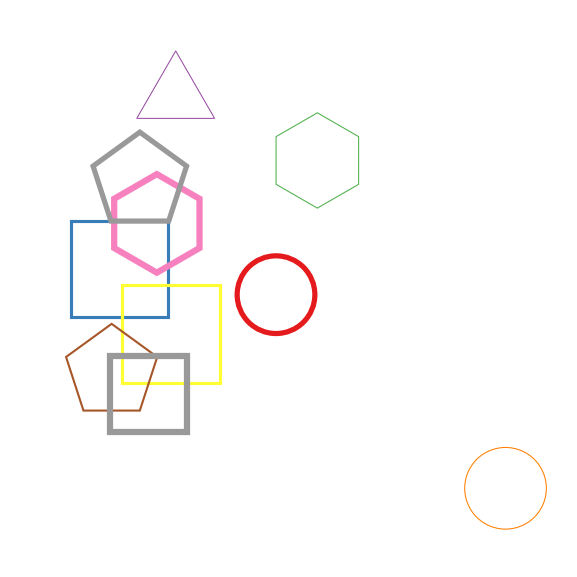[{"shape": "circle", "thickness": 2.5, "radius": 0.34, "center": [0.478, 0.489]}, {"shape": "square", "thickness": 1.5, "radius": 0.42, "center": [0.207, 0.533]}, {"shape": "hexagon", "thickness": 0.5, "radius": 0.41, "center": [0.55, 0.721]}, {"shape": "triangle", "thickness": 0.5, "radius": 0.39, "center": [0.304, 0.833]}, {"shape": "circle", "thickness": 0.5, "radius": 0.35, "center": [0.875, 0.154]}, {"shape": "square", "thickness": 1.5, "radius": 0.42, "center": [0.296, 0.421]}, {"shape": "pentagon", "thickness": 1, "radius": 0.42, "center": [0.193, 0.355]}, {"shape": "hexagon", "thickness": 3, "radius": 0.43, "center": [0.272, 0.612]}, {"shape": "square", "thickness": 3, "radius": 0.33, "center": [0.257, 0.317]}, {"shape": "pentagon", "thickness": 2.5, "radius": 0.43, "center": [0.242, 0.685]}]